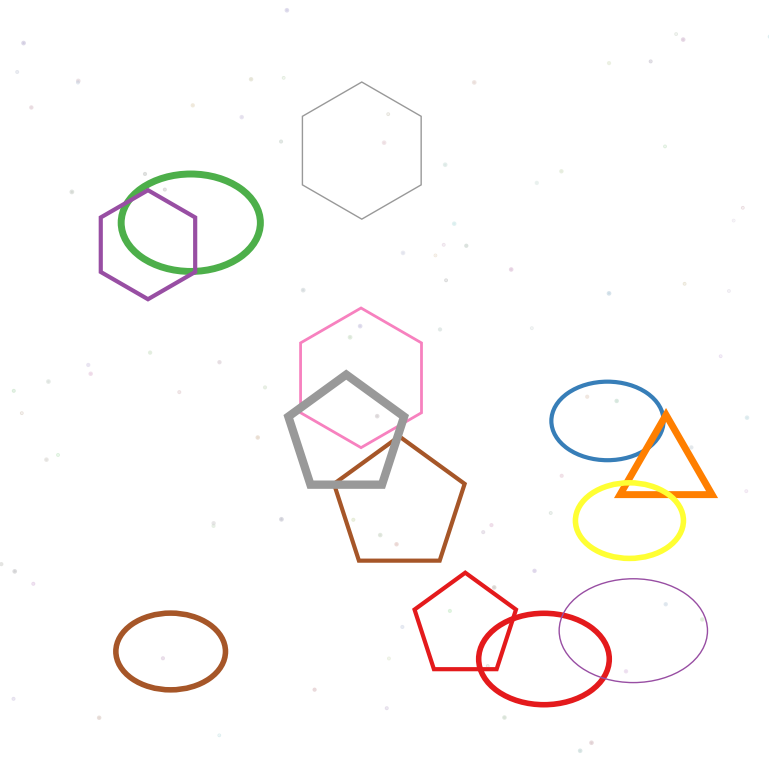[{"shape": "oval", "thickness": 2, "radius": 0.42, "center": [0.706, 0.144]}, {"shape": "pentagon", "thickness": 1.5, "radius": 0.35, "center": [0.604, 0.187]}, {"shape": "oval", "thickness": 1.5, "radius": 0.36, "center": [0.789, 0.453]}, {"shape": "oval", "thickness": 2.5, "radius": 0.45, "center": [0.248, 0.711]}, {"shape": "oval", "thickness": 0.5, "radius": 0.48, "center": [0.822, 0.181]}, {"shape": "hexagon", "thickness": 1.5, "radius": 0.35, "center": [0.192, 0.682]}, {"shape": "triangle", "thickness": 2.5, "radius": 0.35, "center": [0.865, 0.392]}, {"shape": "oval", "thickness": 2, "radius": 0.35, "center": [0.817, 0.324]}, {"shape": "oval", "thickness": 2, "radius": 0.36, "center": [0.222, 0.154]}, {"shape": "pentagon", "thickness": 1.5, "radius": 0.45, "center": [0.519, 0.344]}, {"shape": "hexagon", "thickness": 1, "radius": 0.45, "center": [0.469, 0.509]}, {"shape": "pentagon", "thickness": 3, "radius": 0.4, "center": [0.45, 0.434]}, {"shape": "hexagon", "thickness": 0.5, "radius": 0.45, "center": [0.47, 0.804]}]